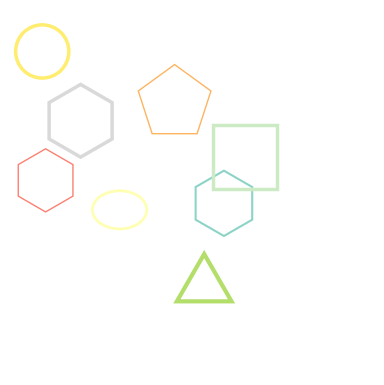[{"shape": "hexagon", "thickness": 1.5, "radius": 0.42, "center": [0.582, 0.472]}, {"shape": "oval", "thickness": 2, "radius": 0.35, "center": [0.311, 0.455]}, {"shape": "hexagon", "thickness": 1, "radius": 0.41, "center": [0.118, 0.532]}, {"shape": "pentagon", "thickness": 1, "radius": 0.5, "center": [0.454, 0.733]}, {"shape": "triangle", "thickness": 3, "radius": 0.41, "center": [0.53, 0.258]}, {"shape": "hexagon", "thickness": 2.5, "radius": 0.47, "center": [0.209, 0.686]}, {"shape": "square", "thickness": 2.5, "radius": 0.41, "center": [0.637, 0.591]}, {"shape": "circle", "thickness": 2.5, "radius": 0.35, "center": [0.11, 0.866]}]